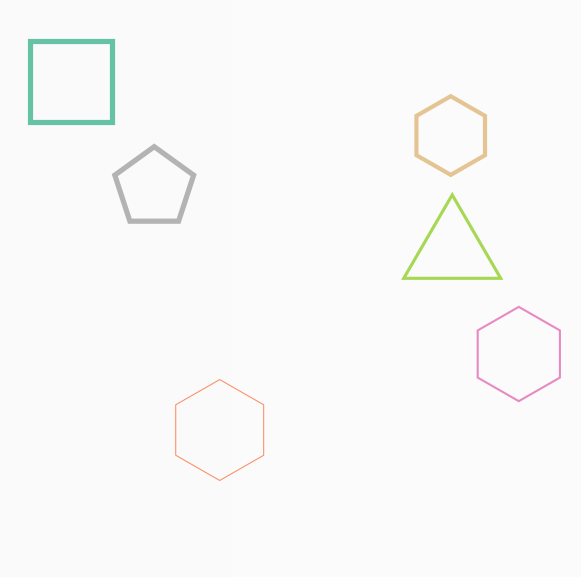[{"shape": "square", "thickness": 2.5, "radius": 0.35, "center": [0.122, 0.858]}, {"shape": "hexagon", "thickness": 0.5, "radius": 0.44, "center": [0.378, 0.255]}, {"shape": "hexagon", "thickness": 1, "radius": 0.41, "center": [0.893, 0.386]}, {"shape": "triangle", "thickness": 1.5, "radius": 0.48, "center": [0.778, 0.565]}, {"shape": "hexagon", "thickness": 2, "radius": 0.34, "center": [0.775, 0.764]}, {"shape": "pentagon", "thickness": 2.5, "radius": 0.36, "center": [0.265, 0.674]}]